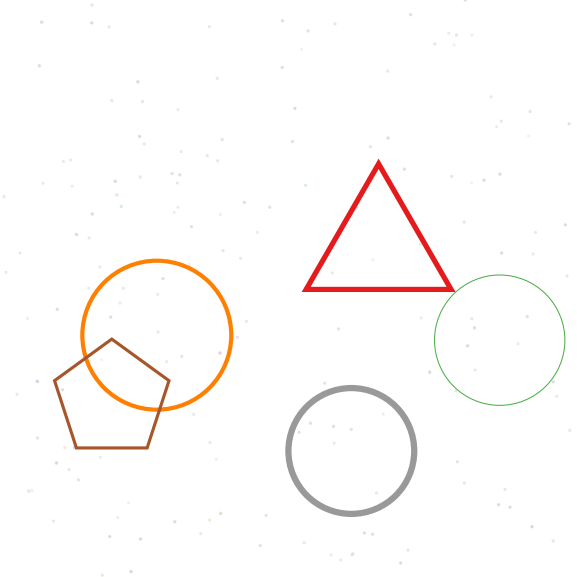[{"shape": "triangle", "thickness": 2.5, "radius": 0.72, "center": [0.656, 0.57]}, {"shape": "circle", "thickness": 0.5, "radius": 0.56, "center": [0.865, 0.41]}, {"shape": "circle", "thickness": 2, "radius": 0.64, "center": [0.272, 0.419]}, {"shape": "pentagon", "thickness": 1.5, "radius": 0.52, "center": [0.194, 0.308]}, {"shape": "circle", "thickness": 3, "radius": 0.54, "center": [0.608, 0.218]}]